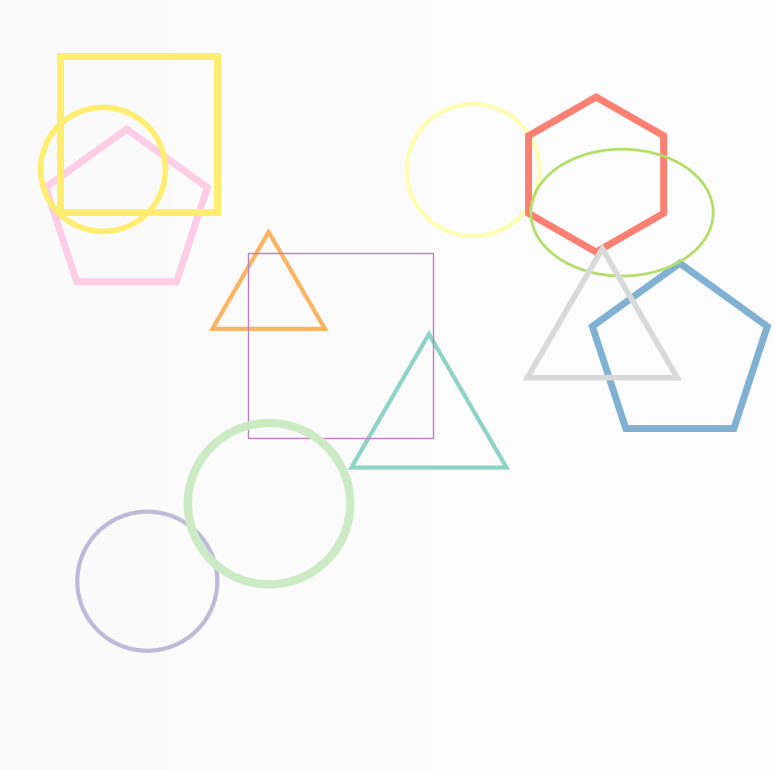[{"shape": "triangle", "thickness": 1.5, "radius": 0.58, "center": [0.553, 0.451]}, {"shape": "circle", "thickness": 1.5, "radius": 0.43, "center": [0.61, 0.779]}, {"shape": "circle", "thickness": 1.5, "radius": 0.45, "center": [0.19, 0.245]}, {"shape": "hexagon", "thickness": 2.5, "radius": 0.5, "center": [0.769, 0.773]}, {"shape": "pentagon", "thickness": 2.5, "radius": 0.59, "center": [0.877, 0.539]}, {"shape": "triangle", "thickness": 1.5, "radius": 0.42, "center": [0.347, 0.615]}, {"shape": "oval", "thickness": 1, "radius": 0.59, "center": [0.803, 0.724]}, {"shape": "pentagon", "thickness": 2.5, "radius": 0.55, "center": [0.163, 0.723]}, {"shape": "triangle", "thickness": 2, "radius": 0.56, "center": [0.777, 0.565]}, {"shape": "square", "thickness": 0.5, "radius": 0.6, "center": [0.439, 0.551]}, {"shape": "circle", "thickness": 3, "radius": 0.52, "center": [0.347, 0.346]}, {"shape": "square", "thickness": 2.5, "radius": 0.51, "center": [0.179, 0.826]}, {"shape": "circle", "thickness": 2, "radius": 0.4, "center": [0.133, 0.78]}]